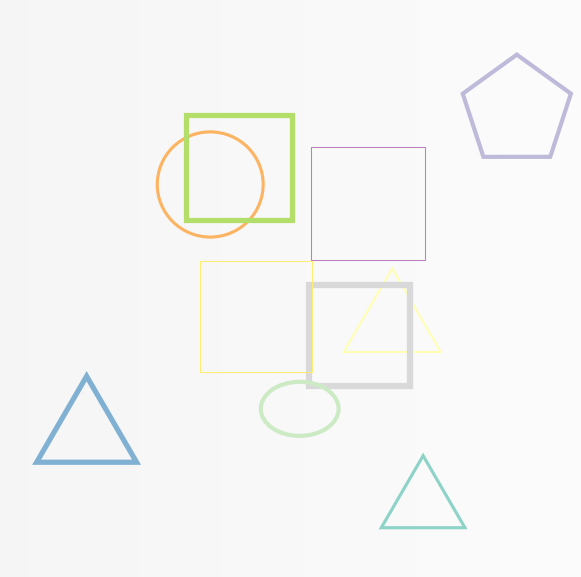[{"shape": "triangle", "thickness": 1.5, "radius": 0.42, "center": [0.728, 0.127]}, {"shape": "triangle", "thickness": 1, "radius": 0.48, "center": [0.675, 0.438]}, {"shape": "pentagon", "thickness": 2, "radius": 0.49, "center": [0.889, 0.807]}, {"shape": "triangle", "thickness": 2.5, "radius": 0.5, "center": [0.149, 0.248]}, {"shape": "circle", "thickness": 1.5, "radius": 0.46, "center": [0.362, 0.68]}, {"shape": "square", "thickness": 2.5, "radius": 0.45, "center": [0.411, 0.71]}, {"shape": "square", "thickness": 3, "radius": 0.44, "center": [0.618, 0.418]}, {"shape": "square", "thickness": 0.5, "radius": 0.49, "center": [0.633, 0.646]}, {"shape": "oval", "thickness": 2, "radius": 0.33, "center": [0.516, 0.291]}, {"shape": "square", "thickness": 0.5, "radius": 0.48, "center": [0.441, 0.451]}]